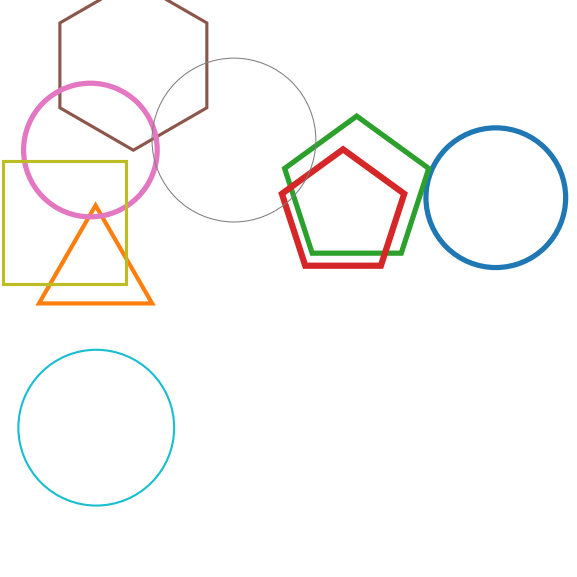[{"shape": "circle", "thickness": 2.5, "radius": 0.6, "center": [0.859, 0.657]}, {"shape": "triangle", "thickness": 2, "radius": 0.57, "center": [0.165, 0.53]}, {"shape": "pentagon", "thickness": 2.5, "radius": 0.66, "center": [0.618, 0.667]}, {"shape": "pentagon", "thickness": 3, "radius": 0.56, "center": [0.594, 0.629]}, {"shape": "hexagon", "thickness": 1.5, "radius": 0.73, "center": [0.231, 0.886]}, {"shape": "circle", "thickness": 2.5, "radius": 0.58, "center": [0.157, 0.739]}, {"shape": "circle", "thickness": 0.5, "radius": 0.71, "center": [0.405, 0.757]}, {"shape": "square", "thickness": 1.5, "radius": 0.53, "center": [0.111, 0.613]}, {"shape": "circle", "thickness": 1, "radius": 0.67, "center": [0.167, 0.259]}]